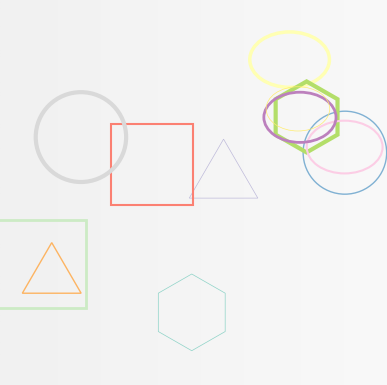[{"shape": "hexagon", "thickness": 0.5, "radius": 0.5, "center": [0.495, 0.189]}, {"shape": "oval", "thickness": 2.5, "radius": 0.51, "center": [0.747, 0.845]}, {"shape": "triangle", "thickness": 0.5, "radius": 0.51, "center": [0.577, 0.536]}, {"shape": "square", "thickness": 1.5, "radius": 0.53, "center": [0.393, 0.573]}, {"shape": "circle", "thickness": 1, "radius": 0.54, "center": [0.89, 0.603]}, {"shape": "triangle", "thickness": 1, "radius": 0.44, "center": [0.134, 0.282]}, {"shape": "hexagon", "thickness": 3, "radius": 0.46, "center": [0.791, 0.696]}, {"shape": "oval", "thickness": 1.5, "radius": 0.49, "center": [0.889, 0.618]}, {"shape": "circle", "thickness": 3, "radius": 0.58, "center": [0.209, 0.644]}, {"shape": "oval", "thickness": 2, "radius": 0.47, "center": [0.774, 0.695]}, {"shape": "square", "thickness": 2, "radius": 0.57, "center": [0.106, 0.315]}, {"shape": "oval", "thickness": 0.5, "radius": 0.41, "center": [0.769, 0.717]}]